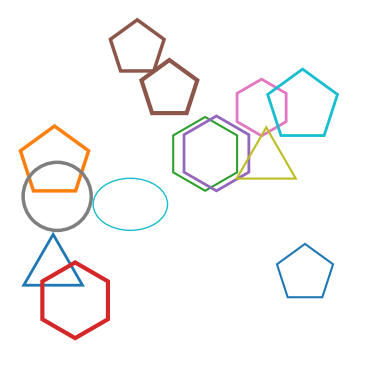[{"shape": "pentagon", "thickness": 1.5, "radius": 0.38, "center": [0.792, 0.29]}, {"shape": "triangle", "thickness": 2, "radius": 0.44, "center": [0.138, 0.303]}, {"shape": "pentagon", "thickness": 2.5, "radius": 0.47, "center": [0.142, 0.58]}, {"shape": "hexagon", "thickness": 1.5, "radius": 0.48, "center": [0.533, 0.6]}, {"shape": "hexagon", "thickness": 3, "radius": 0.49, "center": [0.195, 0.22]}, {"shape": "hexagon", "thickness": 2, "radius": 0.49, "center": [0.562, 0.601]}, {"shape": "pentagon", "thickness": 3, "radius": 0.38, "center": [0.44, 0.768]}, {"shape": "pentagon", "thickness": 2.5, "radius": 0.37, "center": [0.356, 0.875]}, {"shape": "hexagon", "thickness": 2, "radius": 0.37, "center": [0.679, 0.721]}, {"shape": "circle", "thickness": 2.5, "radius": 0.44, "center": [0.148, 0.49]}, {"shape": "triangle", "thickness": 1.5, "radius": 0.44, "center": [0.691, 0.58]}, {"shape": "oval", "thickness": 1, "radius": 0.48, "center": [0.339, 0.469]}, {"shape": "pentagon", "thickness": 2, "radius": 0.48, "center": [0.786, 0.725]}]